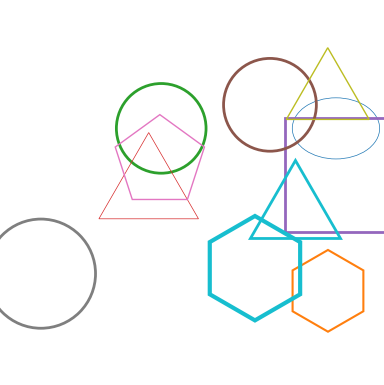[{"shape": "oval", "thickness": 0.5, "radius": 0.57, "center": [0.873, 0.667]}, {"shape": "hexagon", "thickness": 1.5, "radius": 0.53, "center": [0.852, 0.245]}, {"shape": "circle", "thickness": 2, "radius": 0.58, "center": [0.419, 0.667]}, {"shape": "triangle", "thickness": 0.5, "radius": 0.75, "center": [0.386, 0.506]}, {"shape": "square", "thickness": 2, "radius": 0.74, "center": [0.889, 0.545]}, {"shape": "circle", "thickness": 2, "radius": 0.6, "center": [0.701, 0.728]}, {"shape": "pentagon", "thickness": 1, "radius": 0.61, "center": [0.415, 0.58]}, {"shape": "circle", "thickness": 2, "radius": 0.71, "center": [0.106, 0.289]}, {"shape": "triangle", "thickness": 1, "radius": 0.62, "center": [0.851, 0.752]}, {"shape": "hexagon", "thickness": 3, "radius": 0.68, "center": [0.662, 0.303]}, {"shape": "triangle", "thickness": 2, "radius": 0.68, "center": [0.767, 0.448]}]